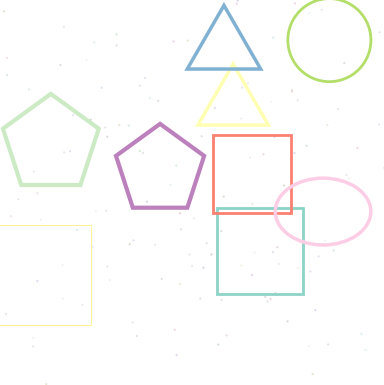[{"shape": "square", "thickness": 2, "radius": 0.56, "center": [0.676, 0.348]}, {"shape": "triangle", "thickness": 2.5, "radius": 0.53, "center": [0.606, 0.728]}, {"shape": "square", "thickness": 2, "radius": 0.51, "center": [0.653, 0.548]}, {"shape": "triangle", "thickness": 2.5, "radius": 0.55, "center": [0.582, 0.876]}, {"shape": "circle", "thickness": 2, "radius": 0.54, "center": [0.856, 0.896]}, {"shape": "oval", "thickness": 2.5, "radius": 0.62, "center": [0.839, 0.451]}, {"shape": "pentagon", "thickness": 3, "radius": 0.6, "center": [0.416, 0.558]}, {"shape": "pentagon", "thickness": 3, "radius": 0.65, "center": [0.132, 0.625]}, {"shape": "square", "thickness": 0.5, "radius": 0.65, "center": [0.107, 0.285]}]